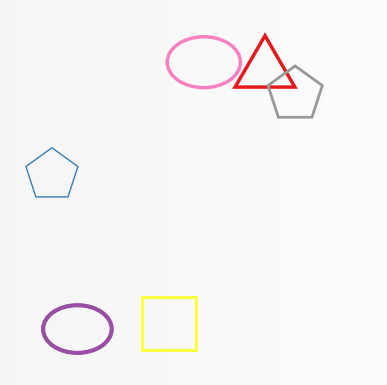[{"shape": "triangle", "thickness": 2.5, "radius": 0.45, "center": [0.684, 0.818]}, {"shape": "pentagon", "thickness": 1, "radius": 0.35, "center": [0.134, 0.546]}, {"shape": "oval", "thickness": 3, "radius": 0.44, "center": [0.2, 0.145]}, {"shape": "square", "thickness": 2, "radius": 0.35, "center": [0.437, 0.16]}, {"shape": "oval", "thickness": 2.5, "radius": 0.47, "center": [0.526, 0.838]}, {"shape": "pentagon", "thickness": 2, "radius": 0.37, "center": [0.762, 0.755]}]